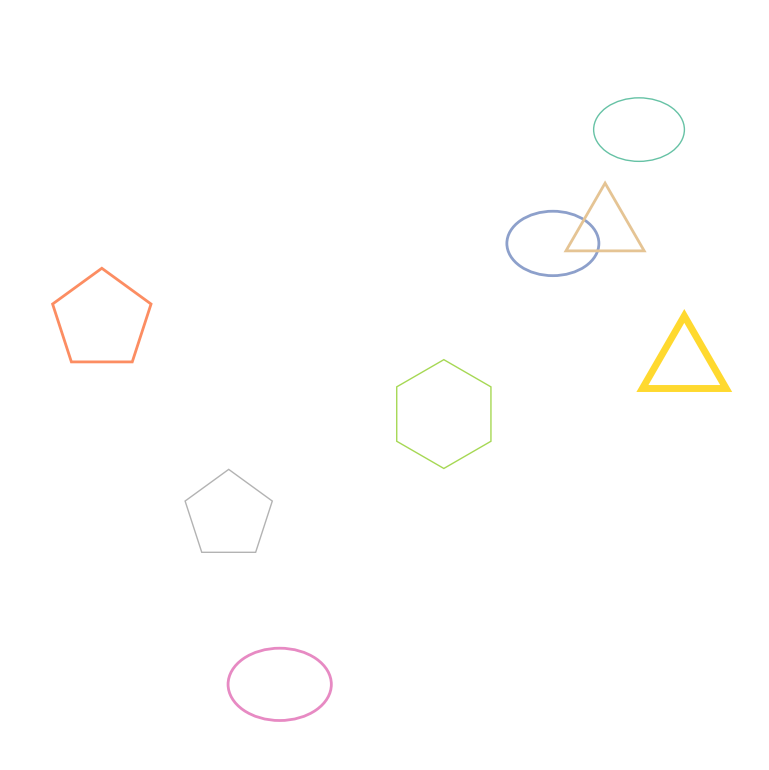[{"shape": "oval", "thickness": 0.5, "radius": 0.29, "center": [0.83, 0.832]}, {"shape": "pentagon", "thickness": 1, "radius": 0.34, "center": [0.132, 0.584]}, {"shape": "oval", "thickness": 1, "radius": 0.3, "center": [0.718, 0.684]}, {"shape": "oval", "thickness": 1, "radius": 0.34, "center": [0.363, 0.111]}, {"shape": "hexagon", "thickness": 0.5, "radius": 0.35, "center": [0.576, 0.462]}, {"shape": "triangle", "thickness": 2.5, "radius": 0.31, "center": [0.889, 0.527]}, {"shape": "triangle", "thickness": 1, "radius": 0.29, "center": [0.786, 0.704]}, {"shape": "pentagon", "thickness": 0.5, "radius": 0.3, "center": [0.297, 0.331]}]